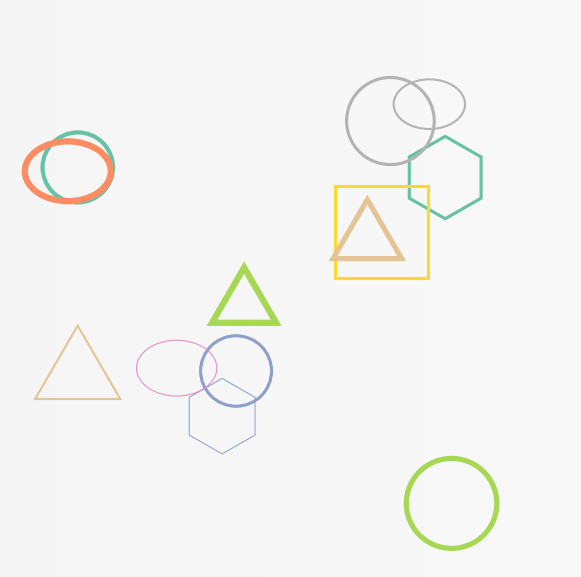[{"shape": "hexagon", "thickness": 1.5, "radius": 0.36, "center": [0.766, 0.692]}, {"shape": "circle", "thickness": 2, "radius": 0.3, "center": [0.134, 0.709]}, {"shape": "oval", "thickness": 3, "radius": 0.37, "center": [0.117, 0.703]}, {"shape": "hexagon", "thickness": 0.5, "radius": 0.33, "center": [0.382, 0.278]}, {"shape": "circle", "thickness": 1.5, "radius": 0.31, "center": [0.406, 0.357]}, {"shape": "oval", "thickness": 0.5, "radius": 0.35, "center": [0.304, 0.362]}, {"shape": "circle", "thickness": 2.5, "radius": 0.39, "center": [0.777, 0.127]}, {"shape": "triangle", "thickness": 3, "radius": 0.32, "center": [0.42, 0.472]}, {"shape": "square", "thickness": 1.5, "radius": 0.4, "center": [0.656, 0.598]}, {"shape": "triangle", "thickness": 1, "radius": 0.42, "center": [0.134, 0.351]}, {"shape": "triangle", "thickness": 2.5, "radius": 0.34, "center": [0.632, 0.585]}, {"shape": "oval", "thickness": 1, "radius": 0.31, "center": [0.739, 0.819]}, {"shape": "circle", "thickness": 1.5, "radius": 0.38, "center": [0.672, 0.79]}]